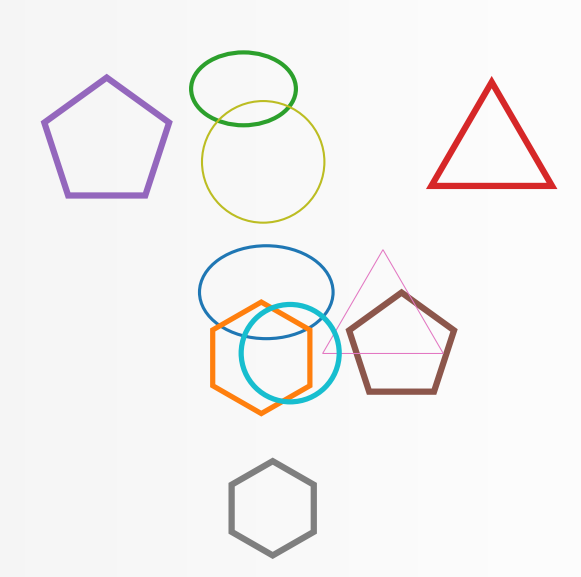[{"shape": "oval", "thickness": 1.5, "radius": 0.57, "center": [0.458, 0.493]}, {"shape": "hexagon", "thickness": 2.5, "radius": 0.48, "center": [0.45, 0.38]}, {"shape": "oval", "thickness": 2, "radius": 0.45, "center": [0.419, 0.845]}, {"shape": "triangle", "thickness": 3, "radius": 0.6, "center": [0.846, 0.737]}, {"shape": "pentagon", "thickness": 3, "radius": 0.56, "center": [0.184, 0.752]}, {"shape": "pentagon", "thickness": 3, "radius": 0.47, "center": [0.691, 0.398]}, {"shape": "triangle", "thickness": 0.5, "radius": 0.6, "center": [0.659, 0.447]}, {"shape": "hexagon", "thickness": 3, "radius": 0.41, "center": [0.469, 0.119]}, {"shape": "circle", "thickness": 1, "radius": 0.53, "center": [0.453, 0.719]}, {"shape": "circle", "thickness": 2.5, "radius": 0.42, "center": [0.499, 0.388]}]